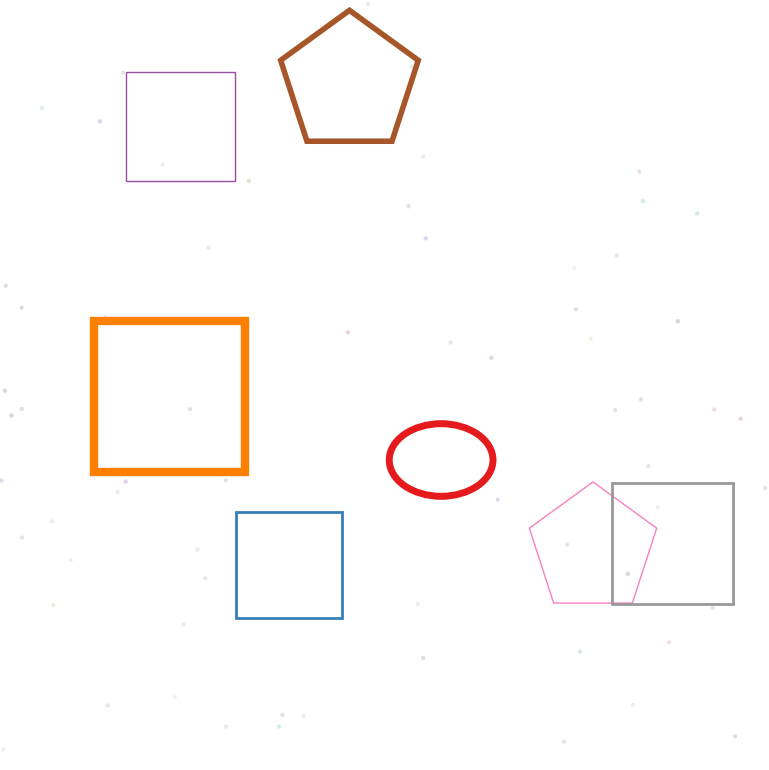[{"shape": "oval", "thickness": 2.5, "radius": 0.34, "center": [0.573, 0.403]}, {"shape": "square", "thickness": 1, "radius": 0.35, "center": [0.375, 0.266]}, {"shape": "square", "thickness": 0.5, "radius": 0.35, "center": [0.234, 0.836]}, {"shape": "square", "thickness": 3, "radius": 0.49, "center": [0.22, 0.485]}, {"shape": "pentagon", "thickness": 2, "radius": 0.47, "center": [0.454, 0.893]}, {"shape": "pentagon", "thickness": 0.5, "radius": 0.43, "center": [0.77, 0.287]}, {"shape": "square", "thickness": 1, "radius": 0.39, "center": [0.873, 0.294]}]